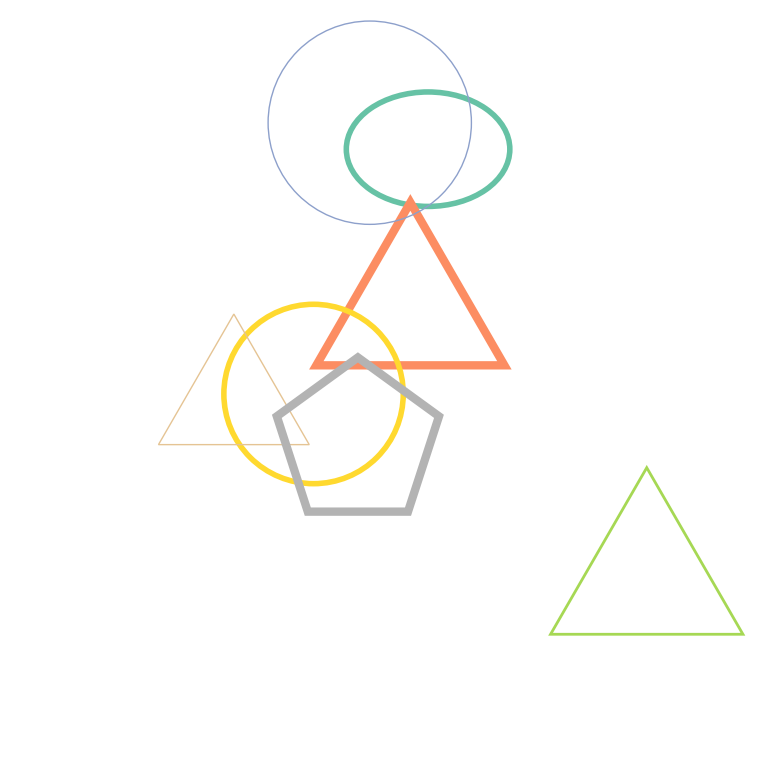[{"shape": "oval", "thickness": 2, "radius": 0.53, "center": [0.556, 0.806]}, {"shape": "triangle", "thickness": 3, "radius": 0.71, "center": [0.533, 0.596]}, {"shape": "circle", "thickness": 0.5, "radius": 0.66, "center": [0.48, 0.841]}, {"shape": "triangle", "thickness": 1, "radius": 0.72, "center": [0.84, 0.248]}, {"shape": "circle", "thickness": 2, "radius": 0.58, "center": [0.407, 0.488]}, {"shape": "triangle", "thickness": 0.5, "radius": 0.57, "center": [0.304, 0.479]}, {"shape": "pentagon", "thickness": 3, "radius": 0.55, "center": [0.465, 0.425]}]